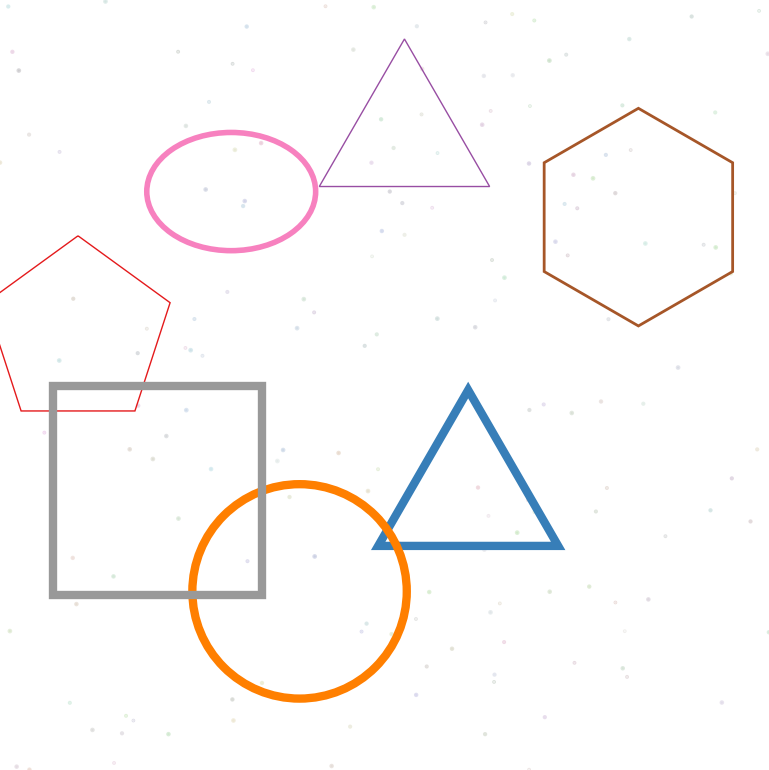[{"shape": "pentagon", "thickness": 0.5, "radius": 0.63, "center": [0.101, 0.568]}, {"shape": "triangle", "thickness": 3, "radius": 0.67, "center": [0.608, 0.358]}, {"shape": "triangle", "thickness": 0.5, "radius": 0.64, "center": [0.525, 0.822]}, {"shape": "circle", "thickness": 3, "radius": 0.7, "center": [0.389, 0.232]}, {"shape": "hexagon", "thickness": 1, "radius": 0.71, "center": [0.829, 0.718]}, {"shape": "oval", "thickness": 2, "radius": 0.55, "center": [0.3, 0.751]}, {"shape": "square", "thickness": 3, "radius": 0.68, "center": [0.205, 0.363]}]